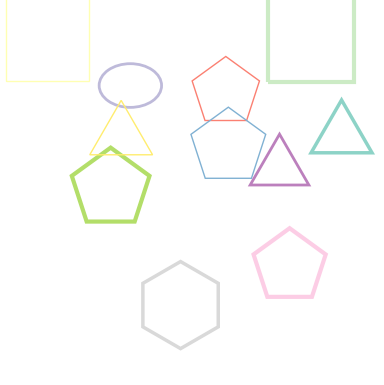[{"shape": "triangle", "thickness": 2.5, "radius": 0.46, "center": [0.887, 0.649]}, {"shape": "square", "thickness": 1, "radius": 0.54, "center": [0.124, 0.898]}, {"shape": "oval", "thickness": 2, "radius": 0.41, "center": [0.339, 0.778]}, {"shape": "pentagon", "thickness": 1, "radius": 0.46, "center": [0.586, 0.761]}, {"shape": "pentagon", "thickness": 1, "radius": 0.51, "center": [0.593, 0.62]}, {"shape": "pentagon", "thickness": 3, "radius": 0.53, "center": [0.287, 0.51]}, {"shape": "pentagon", "thickness": 3, "radius": 0.49, "center": [0.752, 0.309]}, {"shape": "hexagon", "thickness": 2.5, "radius": 0.57, "center": [0.469, 0.208]}, {"shape": "triangle", "thickness": 2, "radius": 0.44, "center": [0.726, 0.563]}, {"shape": "square", "thickness": 3, "radius": 0.56, "center": [0.807, 0.899]}, {"shape": "triangle", "thickness": 1, "radius": 0.47, "center": [0.315, 0.645]}]